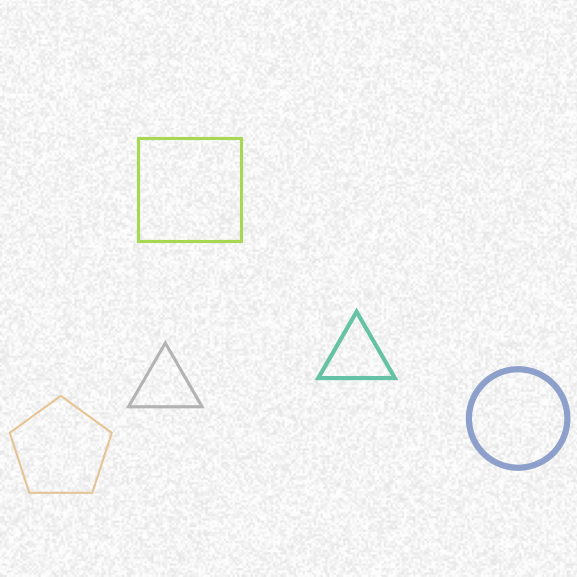[{"shape": "triangle", "thickness": 2, "radius": 0.38, "center": [0.617, 0.383]}, {"shape": "circle", "thickness": 3, "radius": 0.43, "center": [0.897, 0.274]}, {"shape": "square", "thickness": 1.5, "radius": 0.45, "center": [0.328, 0.67]}, {"shape": "pentagon", "thickness": 1, "radius": 0.46, "center": [0.105, 0.221]}, {"shape": "triangle", "thickness": 1.5, "radius": 0.37, "center": [0.286, 0.332]}]